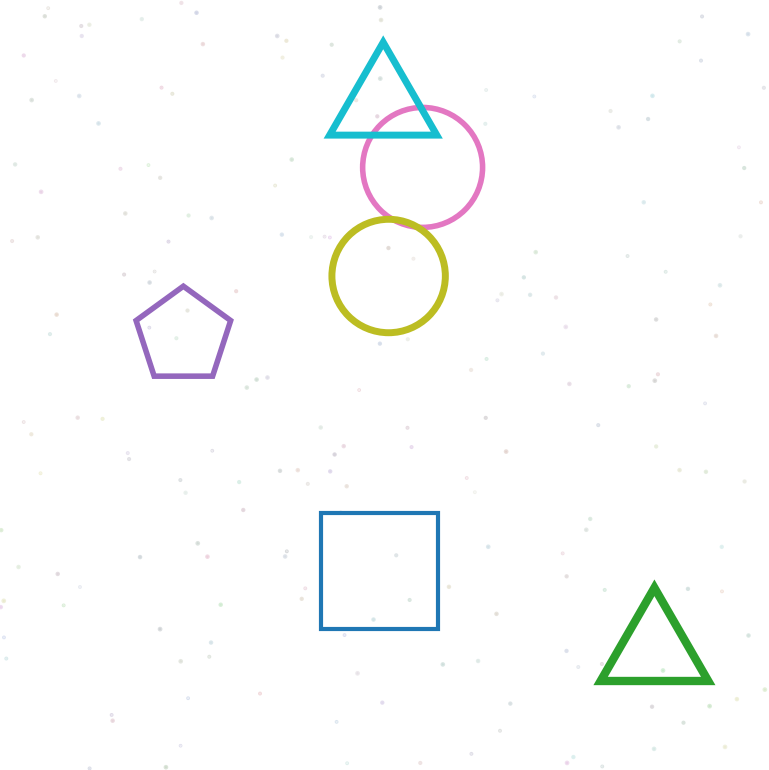[{"shape": "square", "thickness": 1.5, "radius": 0.38, "center": [0.493, 0.258]}, {"shape": "triangle", "thickness": 3, "radius": 0.4, "center": [0.85, 0.156]}, {"shape": "pentagon", "thickness": 2, "radius": 0.32, "center": [0.238, 0.564]}, {"shape": "circle", "thickness": 2, "radius": 0.39, "center": [0.549, 0.783]}, {"shape": "circle", "thickness": 2.5, "radius": 0.37, "center": [0.505, 0.642]}, {"shape": "triangle", "thickness": 2.5, "radius": 0.4, "center": [0.498, 0.865]}]